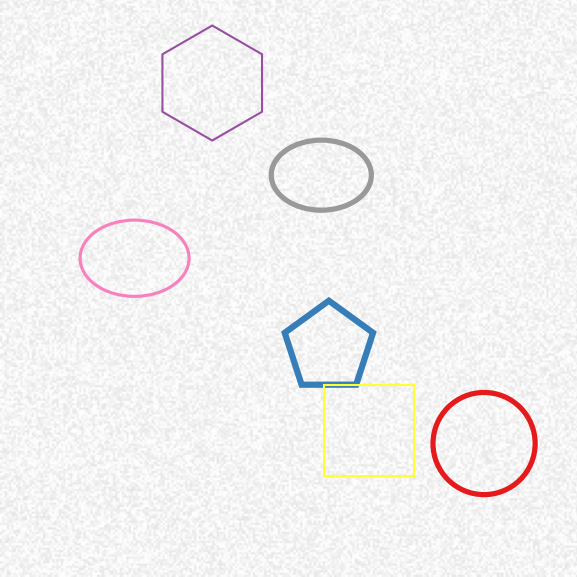[{"shape": "circle", "thickness": 2.5, "radius": 0.44, "center": [0.838, 0.231]}, {"shape": "pentagon", "thickness": 3, "radius": 0.4, "center": [0.569, 0.398]}, {"shape": "hexagon", "thickness": 1, "radius": 0.5, "center": [0.367, 0.855]}, {"shape": "square", "thickness": 1, "radius": 0.39, "center": [0.639, 0.254]}, {"shape": "oval", "thickness": 1.5, "radius": 0.47, "center": [0.233, 0.552]}, {"shape": "oval", "thickness": 2.5, "radius": 0.43, "center": [0.556, 0.696]}]